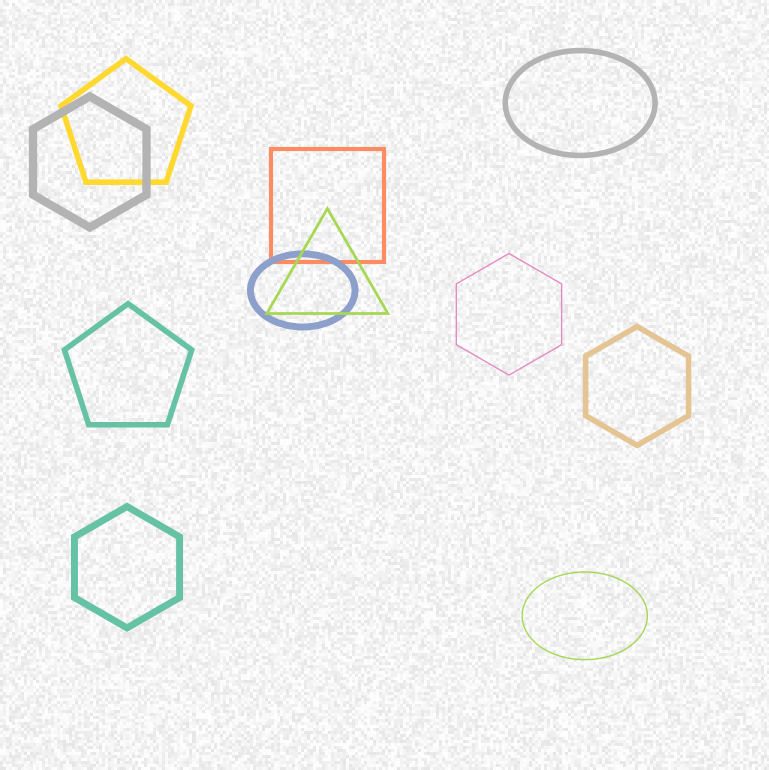[{"shape": "pentagon", "thickness": 2, "radius": 0.43, "center": [0.166, 0.519]}, {"shape": "hexagon", "thickness": 2.5, "radius": 0.39, "center": [0.165, 0.263]}, {"shape": "square", "thickness": 1.5, "radius": 0.37, "center": [0.425, 0.733]}, {"shape": "oval", "thickness": 2.5, "radius": 0.34, "center": [0.393, 0.623]}, {"shape": "hexagon", "thickness": 0.5, "radius": 0.39, "center": [0.661, 0.592]}, {"shape": "triangle", "thickness": 1, "radius": 0.45, "center": [0.425, 0.638]}, {"shape": "oval", "thickness": 0.5, "radius": 0.41, "center": [0.759, 0.2]}, {"shape": "pentagon", "thickness": 2, "radius": 0.44, "center": [0.164, 0.835]}, {"shape": "hexagon", "thickness": 2, "radius": 0.39, "center": [0.827, 0.499]}, {"shape": "hexagon", "thickness": 3, "radius": 0.43, "center": [0.117, 0.79]}, {"shape": "oval", "thickness": 2, "radius": 0.49, "center": [0.753, 0.866]}]